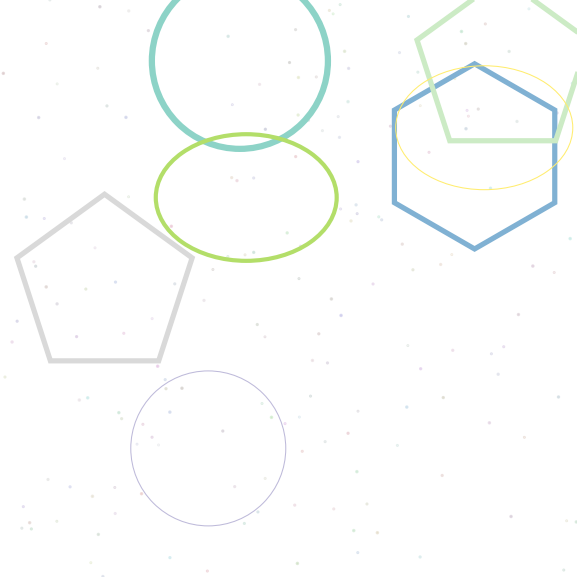[{"shape": "circle", "thickness": 3, "radius": 0.76, "center": [0.415, 0.894]}, {"shape": "circle", "thickness": 0.5, "radius": 0.67, "center": [0.361, 0.223]}, {"shape": "hexagon", "thickness": 2.5, "radius": 0.8, "center": [0.822, 0.728]}, {"shape": "oval", "thickness": 2, "radius": 0.78, "center": [0.426, 0.657]}, {"shape": "pentagon", "thickness": 2.5, "radius": 0.8, "center": [0.181, 0.503]}, {"shape": "pentagon", "thickness": 2.5, "radius": 0.78, "center": [0.87, 0.882]}, {"shape": "oval", "thickness": 0.5, "radius": 0.77, "center": [0.839, 0.778]}]